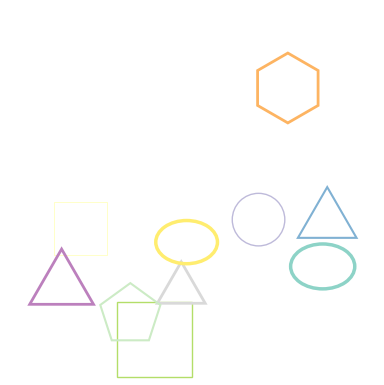[{"shape": "oval", "thickness": 2.5, "radius": 0.42, "center": [0.838, 0.308]}, {"shape": "square", "thickness": 0.5, "radius": 0.34, "center": [0.209, 0.406]}, {"shape": "circle", "thickness": 1, "radius": 0.34, "center": [0.672, 0.43]}, {"shape": "triangle", "thickness": 1.5, "radius": 0.44, "center": [0.85, 0.426]}, {"shape": "hexagon", "thickness": 2, "radius": 0.45, "center": [0.748, 0.771]}, {"shape": "square", "thickness": 1, "radius": 0.49, "center": [0.402, 0.118]}, {"shape": "triangle", "thickness": 2, "radius": 0.36, "center": [0.471, 0.248]}, {"shape": "triangle", "thickness": 2, "radius": 0.48, "center": [0.16, 0.257]}, {"shape": "pentagon", "thickness": 1.5, "radius": 0.41, "center": [0.339, 0.183]}, {"shape": "oval", "thickness": 2.5, "radius": 0.4, "center": [0.485, 0.371]}]